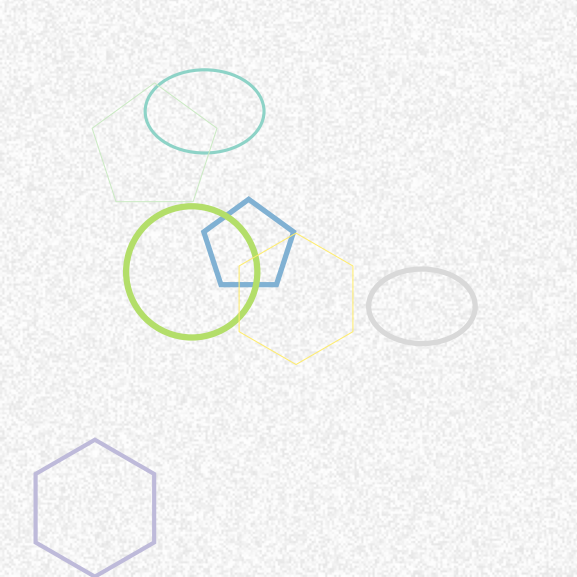[{"shape": "oval", "thickness": 1.5, "radius": 0.51, "center": [0.354, 0.806]}, {"shape": "hexagon", "thickness": 2, "radius": 0.59, "center": [0.164, 0.119]}, {"shape": "pentagon", "thickness": 2.5, "radius": 0.41, "center": [0.431, 0.572]}, {"shape": "circle", "thickness": 3, "radius": 0.57, "center": [0.332, 0.528]}, {"shape": "oval", "thickness": 2.5, "radius": 0.46, "center": [0.731, 0.469]}, {"shape": "pentagon", "thickness": 0.5, "radius": 0.57, "center": [0.268, 0.742]}, {"shape": "hexagon", "thickness": 0.5, "radius": 0.57, "center": [0.513, 0.482]}]